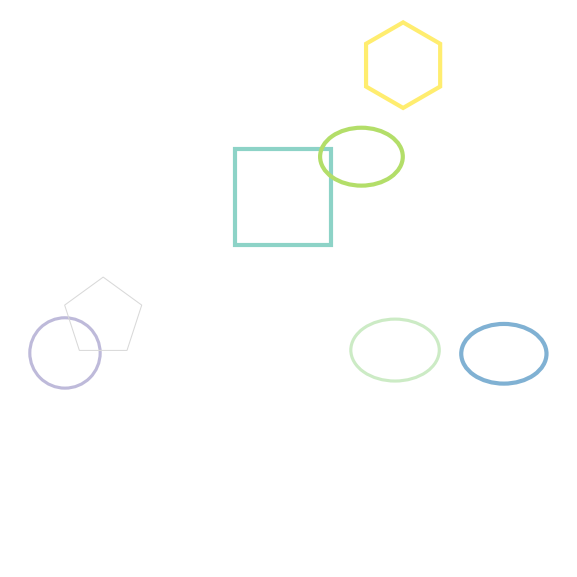[{"shape": "square", "thickness": 2, "radius": 0.41, "center": [0.49, 0.658]}, {"shape": "circle", "thickness": 1.5, "radius": 0.3, "center": [0.113, 0.388]}, {"shape": "oval", "thickness": 2, "radius": 0.37, "center": [0.872, 0.387]}, {"shape": "oval", "thickness": 2, "radius": 0.36, "center": [0.626, 0.728]}, {"shape": "pentagon", "thickness": 0.5, "radius": 0.35, "center": [0.179, 0.449]}, {"shape": "oval", "thickness": 1.5, "radius": 0.38, "center": [0.684, 0.393]}, {"shape": "hexagon", "thickness": 2, "radius": 0.37, "center": [0.698, 0.886]}]